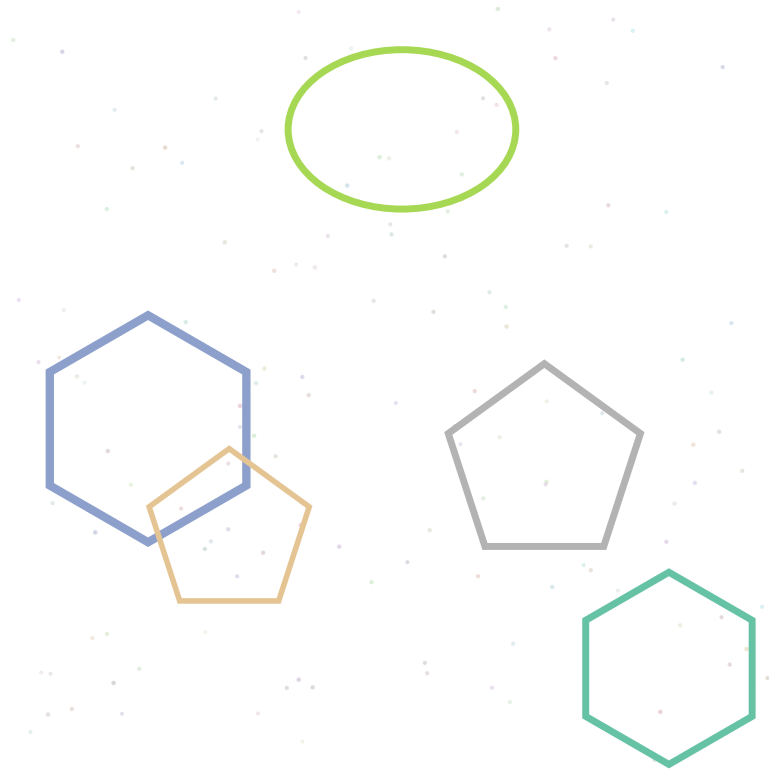[{"shape": "hexagon", "thickness": 2.5, "radius": 0.62, "center": [0.869, 0.132]}, {"shape": "hexagon", "thickness": 3, "radius": 0.74, "center": [0.192, 0.443]}, {"shape": "oval", "thickness": 2.5, "radius": 0.74, "center": [0.522, 0.832]}, {"shape": "pentagon", "thickness": 2, "radius": 0.55, "center": [0.298, 0.308]}, {"shape": "pentagon", "thickness": 2.5, "radius": 0.66, "center": [0.707, 0.396]}]